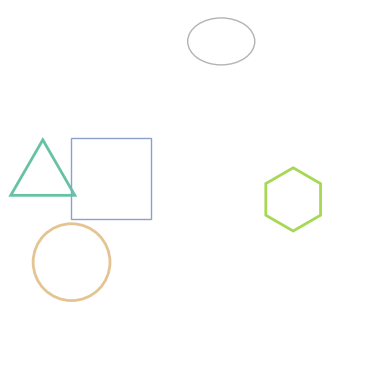[{"shape": "triangle", "thickness": 2, "radius": 0.48, "center": [0.111, 0.541]}, {"shape": "square", "thickness": 1, "radius": 0.52, "center": [0.288, 0.537]}, {"shape": "hexagon", "thickness": 2, "radius": 0.41, "center": [0.762, 0.482]}, {"shape": "circle", "thickness": 2, "radius": 0.5, "center": [0.186, 0.319]}, {"shape": "oval", "thickness": 1, "radius": 0.44, "center": [0.575, 0.892]}]